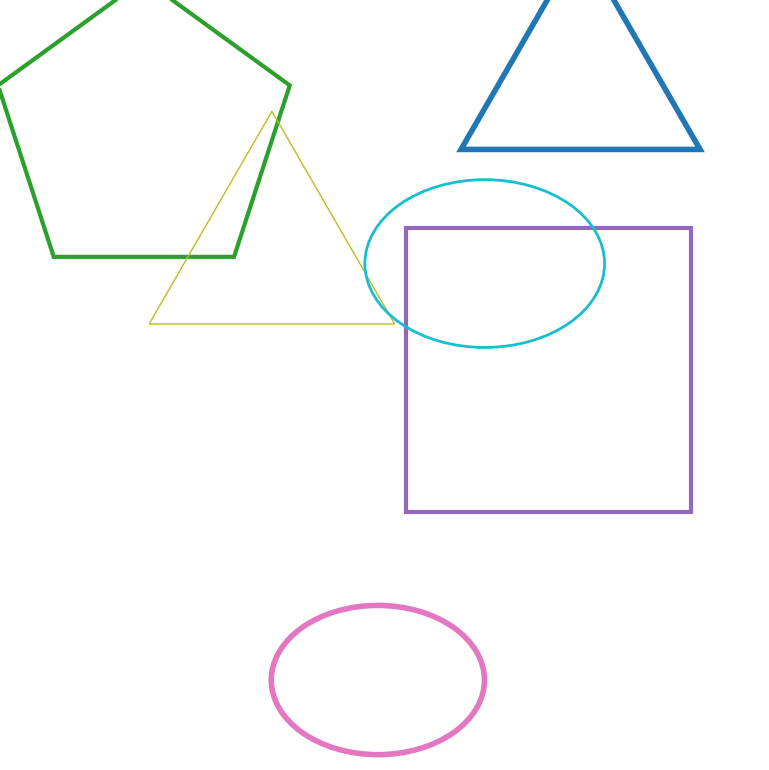[{"shape": "triangle", "thickness": 2, "radius": 0.9, "center": [0.754, 0.896]}, {"shape": "pentagon", "thickness": 1.5, "radius": 1.0, "center": [0.187, 0.828]}, {"shape": "square", "thickness": 1.5, "radius": 0.92, "center": [0.712, 0.52]}, {"shape": "oval", "thickness": 2, "radius": 0.69, "center": [0.491, 0.117]}, {"shape": "triangle", "thickness": 0.5, "radius": 0.92, "center": [0.353, 0.671]}, {"shape": "oval", "thickness": 1, "radius": 0.78, "center": [0.63, 0.658]}]